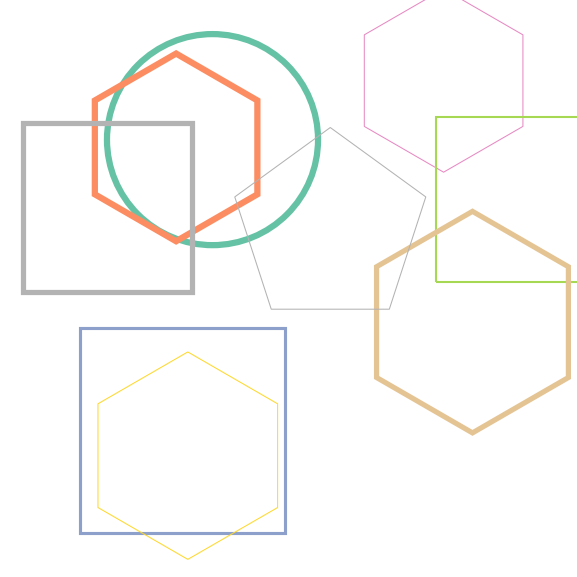[{"shape": "circle", "thickness": 3, "radius": 0.91, "center": [0.368, 0.757]}, {"shape": "hexagon", "thickness": 3, "radius": 0.81, "center": [0.305, 0.744]}, {"shape": "square", "thickness": 1.5, "radius": 0.89, "center": [0.316, 0.253]}, {"shape": "hexagon", "thickness": 0.5, "radius": 0.79, "center": [0.768, 0.86]}, {"shape": "square", "thickness": 1, "radius": 0.71, "center": [0.897, 0.653]}, {"shape": "hexagon", "thickness": 0.5, "radius": 0.9, "center": [0.325, 0.21]}, {"shape": "hexagon", "thickness": 2.5, "radius": 0.96, "center": [0.818, 0.441]}, {"shape": "pentagon", "thickness": 0.5, "radius": 0.87, "center": [0.572, 0.604]}, {"shape": "square", "thickness": 2.5, "radius": 0.73, "center": [0.186, 0.64]}]